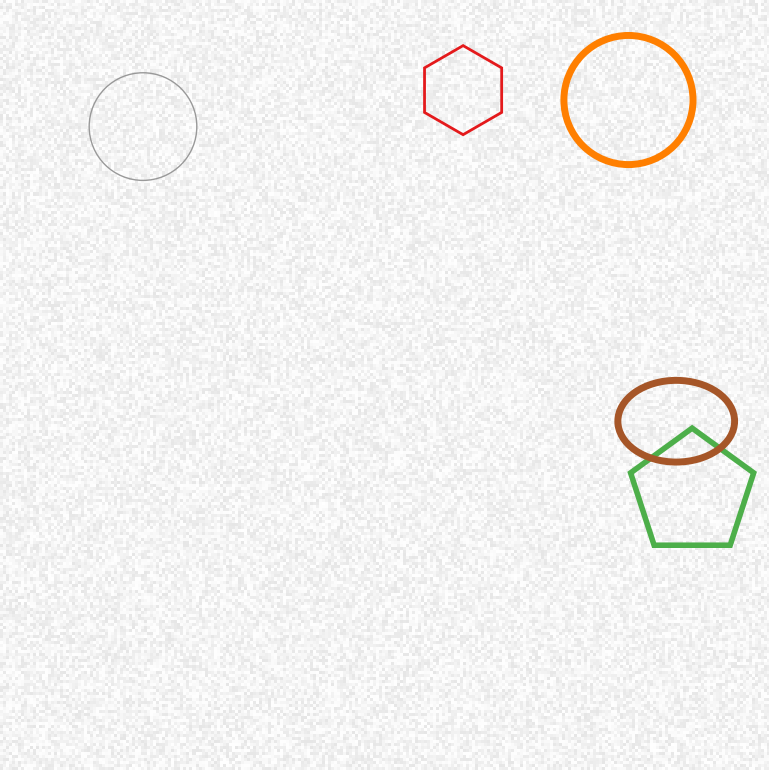[{"shape": "hexagon", "thickness": 1, "radius": 0.29, "center": [0.601, 0.883]}, {"shape": "pentagon", "thickness": 2, "radius": 0.42, "center": [0.899, 0.36]}, {"shape": "circle", "thickness": 2.5, "radius": 0.42, "center": [0.816, 0.87]}, {"shape": "oval", "thickness": 2.5, "radius": 0.38, "center": [0.878, 0.453]}, {"shape": "circle", "thickness": 0.5, "radius": 0.35, "center": [0.186, 0.836]}]